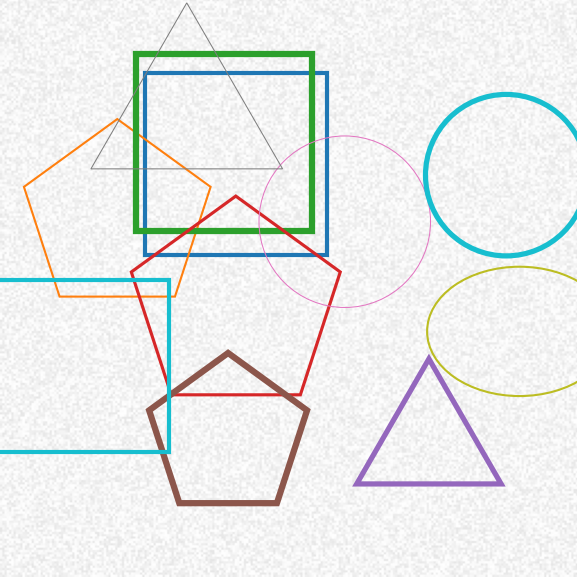[{"shape": "square", "thickness": 2, "radius": 0.79, "center": [0.409, 0.715]}, {"shape": "pentagon", "thickness": 1, "radius": 0.85, "center": [0.203, 0.623]}, {"shape": "square", "thickness": 3, "radius": 0.76, "center": [0.388, 0.752]}, {"shape": "pentagon", "thickness": 1.5, "radius": 0.95, "center": [0.408, 0.469]}, {"shape": "triangle", "thickness": 2.5, "radius": 0.72, "center": [0.743, 0.233]}, {"shape": "pentagon", "thickness": 3, "radius": 0.72, "center": [0.395, 0.244]}, {"shape": "circle", "thickness": 0.5, "radius": 0.74, "center": [0.597, 0.615]}, {"shape": "triangle", "thickness": 0.5, "radius": 0.96, "center": [0.323, 0.803]}, {"shape": "oval", "thickness": 1, "radius": 0.8, "center": [0.9, 0.425]}, {"shape": "square", "thickness": 2, "radius": 0.74, "center": [0.143, 0.365]}, {"shape": "circle", "thickness": 2.5, "radius": 0.7, "center": [0.877, 0.696]}]